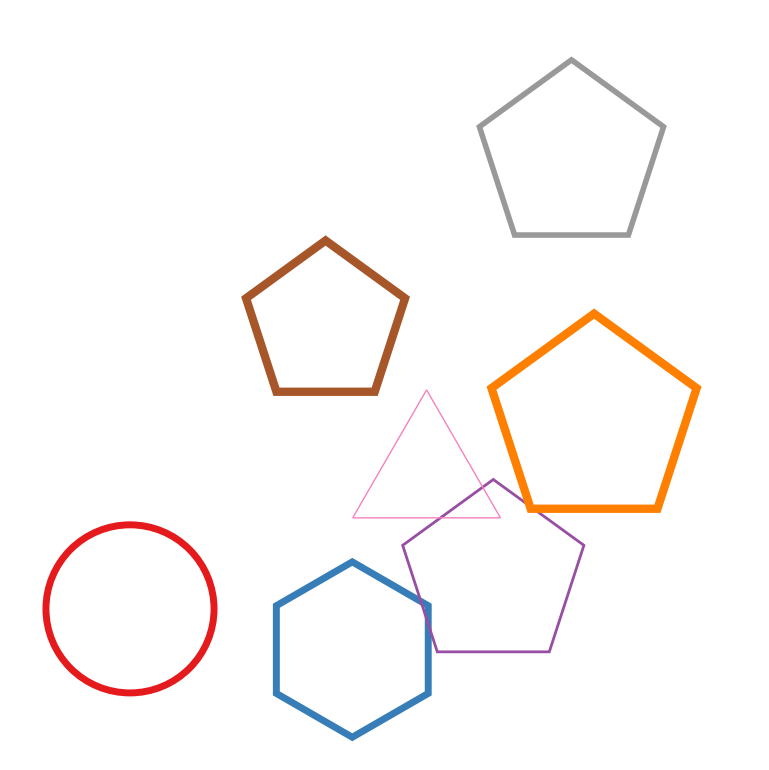[{"shape": "circle", "thickness": 2.5, "radius": 0.55, "center": [0.169, 0.209]}, {"shape": "hexagon", "thickness": 2.5, "radius": 0.57, "center": [0.458, 0.156]}, {"shape": "pentagon", "thickness": 1, "radius": 0.62, "center": [0.641, 0.254]}, {"shape": "pentagon", "thickness": 3, "radius": 0.7, "center": [0.772, 0.453]}, {"shape": "pentagon", "thickness": 3, "radius": 0.54, "center": [0.423, 0.579]}, {"shape": "triangle", "thickness": 0.5, "radius": 0.55, "center": [0.554, 0.383]}, {"shape": "pentagon", "thickness": 2, "radius": 0.63, "center": [0.742, 0.796]}]